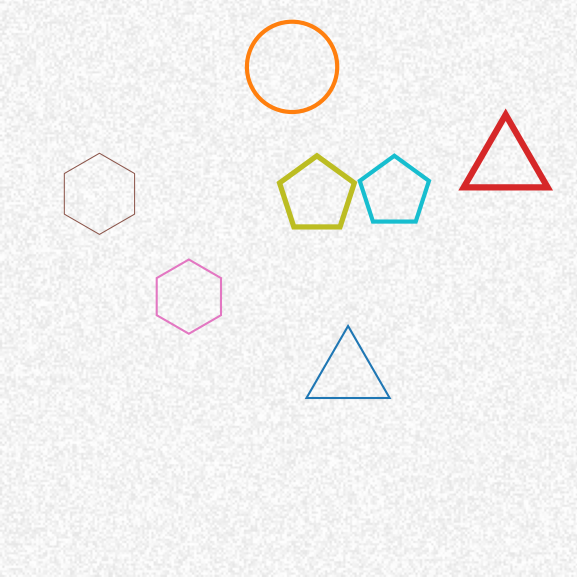[{"shape": "triangle", "thickness": 1, "radius": 0.42, "center": [0.603, 0.352]}, {"shape": "circle", "thickness": 2, "radius": 0.39, "center": [0.506, 0.883]}, {"shape": "triangle", "thickness": 3, "radius": 0.42, "center": [0.876, 0.717]}, {"shape": "hexagon", "thickness": 0.5, "radius": 0.35, "center": [0.172, 0.663]}, {"shape": "hexagon", "thickness": 1, "radius": 0.32, "center": [0.327, 0.485]}, {"shape": "pentagon", "thickness": 2.5, "radius": 0.34, "center": [0.549, 0.661]}, {"shape": "pentagon", "thickness": 2, "radius": 0.32, "center": [0.683, 0.666]}]